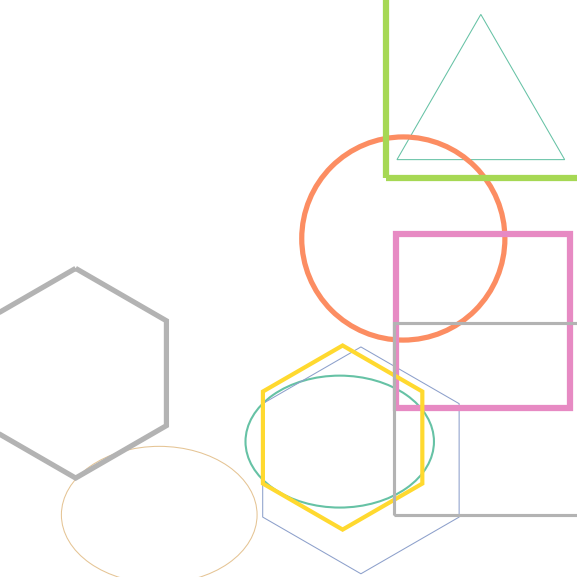[{"shape": "triangle", "thickness": 0.5, "radius": 0.84, "center": [0.833, 0.807]}, {"shape": "oval", "thickness": 1, "radius": 0.82, "center": [0.588, 0.234]}, {"shape": "circle", "thickness": 2.5, "radius": 0.88, "center": [0.698, 0.586]}, {"shape": "hexagon", "thickness": 0.5, "radius": 0.98, "center": [0.625, 0.202]}, {"shape": "square", "thickness": 3, "radius": 0.76, "center": [0.836, 0.444]}, {"shape": "square", "thickness": 3, "radius": 0.88, "center": [0.845, 0.868]}, {"shape": "hexagon", "thickness": 2, "radius": 0.8, "center": [0.593, 0.241]}, {"shape": "oval", "thickness": 0.5, "radius": 0.85, "center": [0.276, 0.108]}, {"shape": "hexagon", "thickness": 2.5, "radius": 0.91, "center": [0.131, 0.353]}, {"shape": "square", "thickness": 1.5, "radius": 0.83, "center": [0.849, 0.273]}]